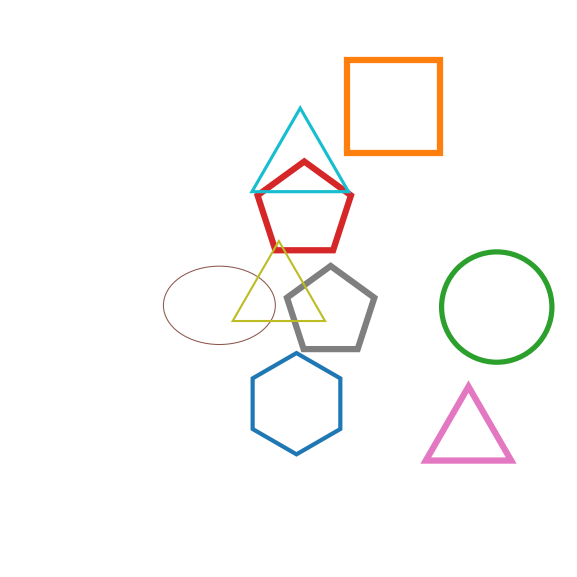[{"shape": "hexagon", "thickness": 2, "radius": 0.44, "center": [0.513, 0.3]}, {"shape": "square", "thickness": 3, "radius": 0.4, "center": [0.681, 0.814]}, {"shape": "circle", "thickness": 2.5, "radius": 0.48, "center": [0.86, 0.467]}, {"shape": "pentagon", "thickness": 3, "radius": 0.42, "center": [0.527, 0.635]}, {"shape": "oval", "thickness": 0.5, "radius": 0.48, "center": [0.38, 0.47]}, {"shape": "triangle", "thickness": 3, "radius": 0.43, "center": [0.811, 0.244]}, {"shape": "pentagon", "thickness": 3, "radius": 0.4, "center": [0.573, 0.459]}, {"shape": "triangle", "thickness": 1, "radius": 0.46, "center": [0.483, 0.489]}, {"shape": "triangle", "thickness": 1.5, "radius": 0.48, "center": [0.52, 0.715]}]